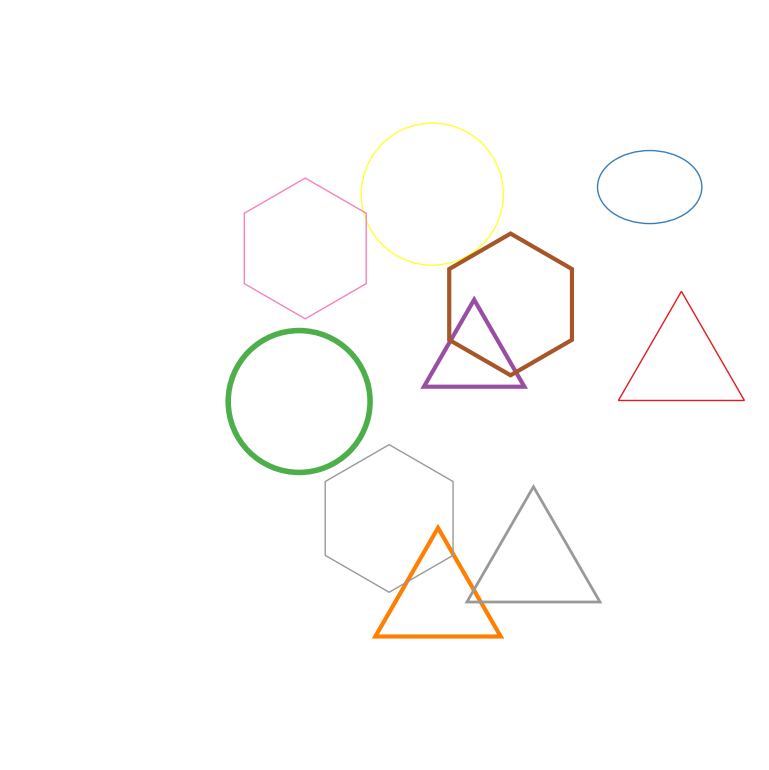[{"shape": "triangle", "thickness": 0.5, "radius": 0.47, "center": [0.885, 0.527]}, {"shape": "oval", "thickness": 0.5, "radius": 0.34, "center": [0.844, 0.757]}, {"shape": "circle", "thickness": 2, "radius": 0.46, "center": [0.388, 0.479]}, {"shape": "triangle", "thickness": 1.5, "radius": 0.38, "center": [0.616, 0.535]}, {"shape": "triangle", "thickness": 1.5, "radius": 0.47, "center": [0.569, 0.22]}, {"shape": "circle", "thickness": 0.5, "radius": 0.46, "center": [0.561, 0.748]}, {"shape": "hexagon", "thickness": 1.5, "radius": 0.46, "center": [0.663, 0.605]}, {"shape": "hexagon", "thickness": 0.5, "radius": 0.46, "center": [0.396, 0.677]}, {"shape": "hexagon", "thickness": 0.5, "radius": 0.48, "center": [0.505, 0.327]}, {"shape": "triangle", "thickness": 1, "radius": 0.5, "center": [0.693, 0.268]}]